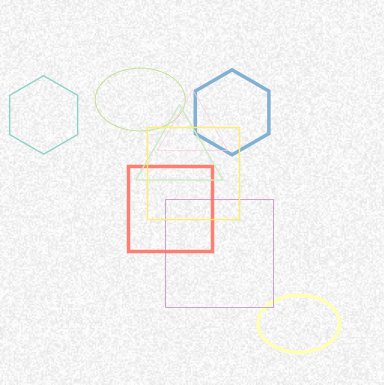[{"shape": "hexagon", "thickness": 1, "radius": 0.51, "center": [0.113, 0.701]}, {"shape": "oval", "thickness": 2.5, "radius": 0.53, "center": [0.776, 0.159]}, {"shape": "square", "thickness": 2.5, "radius": 0.55, "center": [0.442, 0.459]}, {"shape": "hexagon", "thickness": 2.5, "radius": 0.55, "center": [0.603, 0.708]}, {"shape": "oval", "thickness": 0.5, "radius": 0.58, "center": [0.364, 0.741]}, {"shape": "triangle", "thickness": 0.5, "radius": 0.53, "center": [0.5, 0.662]}, {"shape": "square", "thickness": 0.5, "radius": 0.71, "center": [0.569, 0.342]}, {"shape": "triangle", "thickness": 1, "radius": 0.65, "center": [0.466, 0.598]}, {"shape": "square", "thickness": 1, "radius": 0.59, "center": [0.501, 0.551]}]